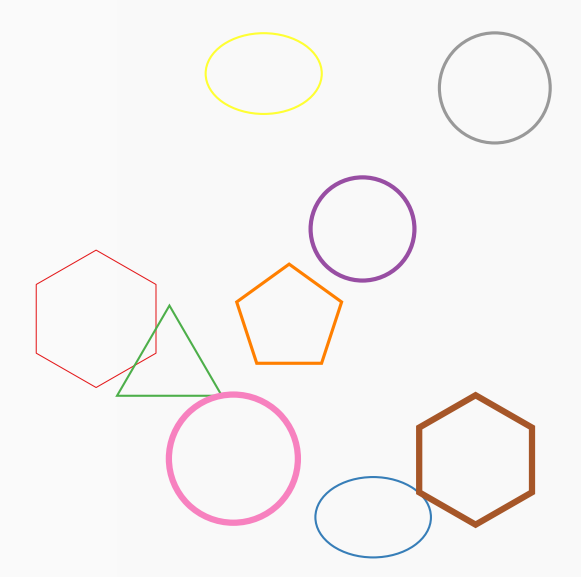[{"shape": "hexagon", "thickness": 0.5, "radius": 0.59, "center": [0.165, 0.447]}, {"shape": "oval", "thickness": 1, "radius": 0.5, "center": [0.642, 0.103]}, {"shape": "triangle", "thickness": 1, "radius": 0.52, "center": [0.292, 0.366]}, {"shape": "circle", "thickness": 2, "radius": 0.45, "center": [0.624, 0.603]}, {"shape": "pentagon", "thickness": 1.5, "radius": 0.47, "center": [0.497, 0.447]}, {"shape": "oval", "thickness": 1, "radius": 0.5, "center": [0.454, 0.872]}, {"shape": "hexagon", "thickness": 3, "radius": 0.56, "center": [0.818, 0.203]}, {"shape": "circle", "thickness": 3, "radius": 0.55, "center": [0.402, 0.205]}, {"shape": "circle", "thickness": 1.5, "radius": 0.48, "center": [0.851, 0.847]}]